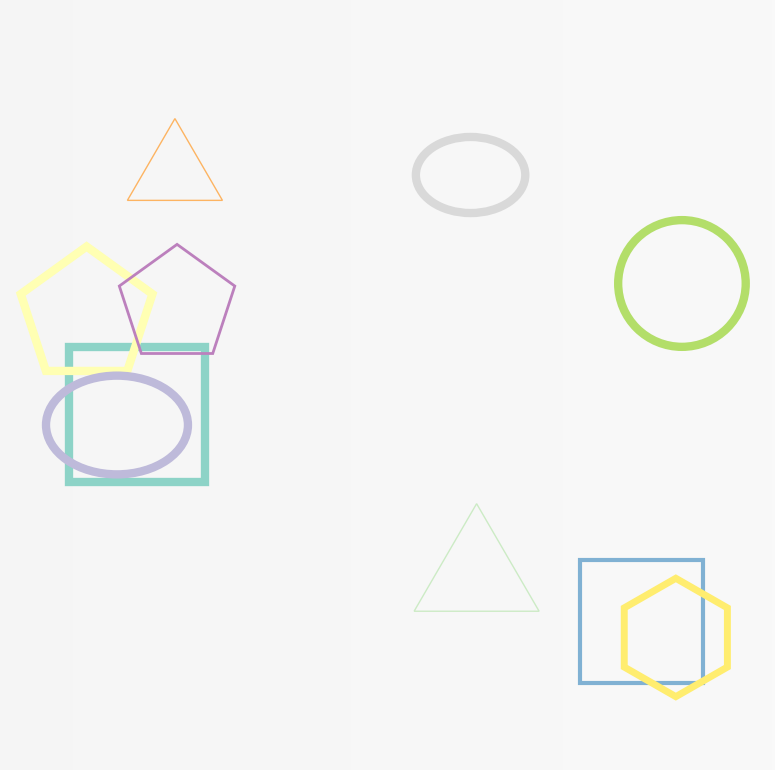[{"shape": "square", "thickness": 3, "radius": 0.44, "center": [0.176, 0.462]}, {"shape": "pentagon", "thickness": 3, "radius": 0.45, "center": [0.112, 0.591]}, {"shape": "oval", "thickness": 3, "radius": 0.46, "center": [0.151, 0.448]}, {"shape": "square", "thickness": 1.5, "radius": 0.4, "center": [0.828, 0.193]}, {"shape": "triangle", "thickness": 0.5, "radius": 0.35, "center": [0.226, 0.775]}, {"shape": "circle", "thickness": 3, "radius": 0.41, "center": [0.88, 0.632]}, {"shape": "oval", "thickness": 3, "radius": 0.35, "center": [0.607, 0.773]}, {"shape": "pentagon", "thickness": 1, "radius": 0.39, "center": [0.228, 0.604]}, {"shape": "triangle", "thickness": 0.5, "radius": 0.47, "center": [0.615, 0.253]}, {"shape": "hexagon", "thickness": 2.5, "radius": 0.38, "center": [0.872, 0.172]}]